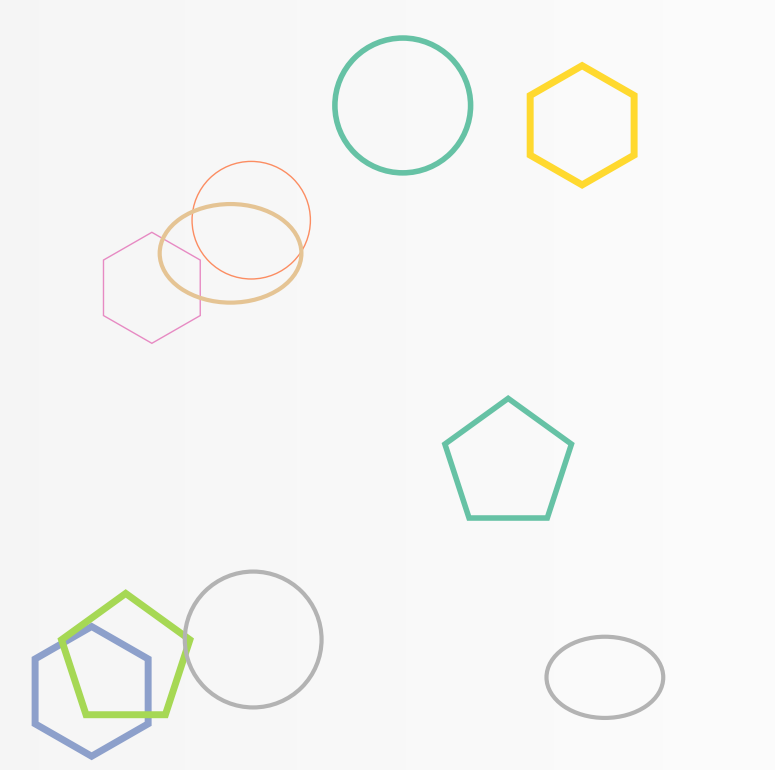[{"shape": "circle", "thickness": 2, "radius": 0.44, "center": [0.52, 0.863]}, {"shape": "pentagon", "thickness": 2, "radius": 0.43, "center": [0.656, 0.397]}, {"shape": "circle", "thickness": 0.5, "radius": 0.38, "center": [0.324, 0.714]}, {"shape": "hexagon", "thickness": 2.5, "radius": 0.42, "center": [0.118, 0.102]}, {"shape": "hexagon", "thickness": 0.5, "radius": 0.36, "center": [0.196, 0.626]}, {"shape": "pentagon", "thickness": 2.5, "radius": 0.44, "center": [0.162, 0.142]}, {"shape": "hexagon", "thickness": 2.5, "radius": 0.39, "center": [0.751, 0.837]}, {"shape": "oval", "thickness": 1.5, "radius": 0.46, "center": [0.297, 0.671]}, {"shape": "oval", "thickness": 1.5, "radius": 0.38, "center": [0.78, 0.12]}, {"shape": "circle", "thickness": 1.5, "radius": 0.44, "center": [0.327, 0.169]}]